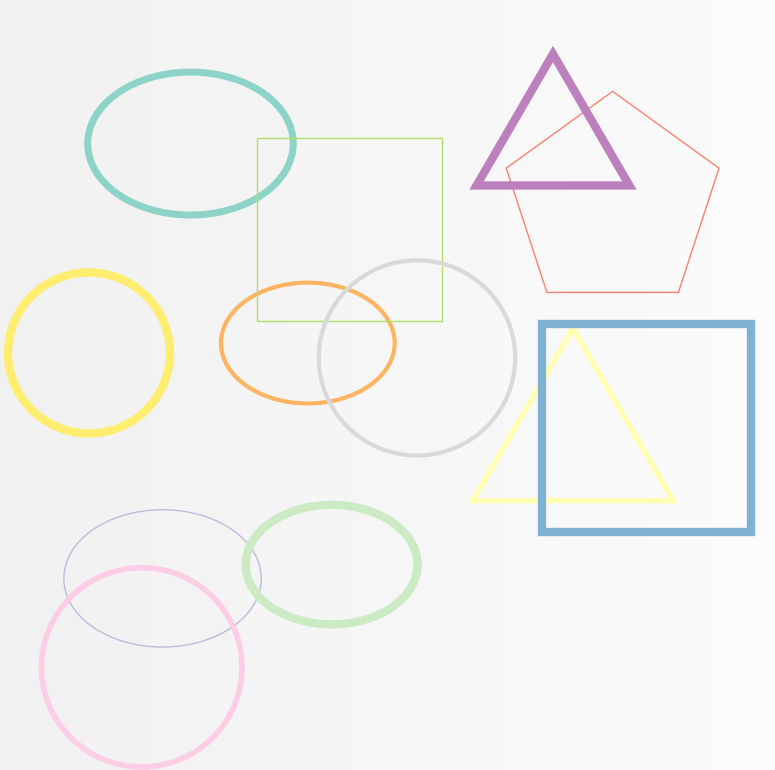[{"shape": "oval", "thickness": 2.5, "radius": 0.66, "center": [0.246, 0.814]}, {"shape": "triangle", "thickness": 2, "radius": 0.75, "center": [0.739, 0.424]}, {"shape": "oval", "thickness": 0.5, "radius": 0.64, "center": [0.21, 0.249]}, {"shape": "pentagon", "thickness": 0.5, "radius": 0.72, "center": [0.79, 0.737]}, {"shape": "square", "thickness": 3, "radius": 0.67, "center": [0.834, 0.444]}, {"shape": "oval", "thickness": 1.5, "radius": 0.56, "center": [0.397, 0.554]}, {"shape": "square", "thickness": 0.5, "radius": 0.59, "center": [0.451, 0.702]}, {"shape": "circle", "thickness": 2, "radius": 0.65, "center": [0.183, 0.133]}, {"shape": "circle", "thickness": 1.5, "radius": 0.63, "center": [0.538, 0.535]}, {"shape": "triangle", "thickness": 3, "radius": 0.57, "center": [0.714, 0.816]}, {"shape": "oval", "thickness": 3, "radius": 0.55, "center": [0.428, 0.267]}, {"shape": "circle", "thickness": 3, "radius": 0.52, "center": [0.115, 0.542]}]